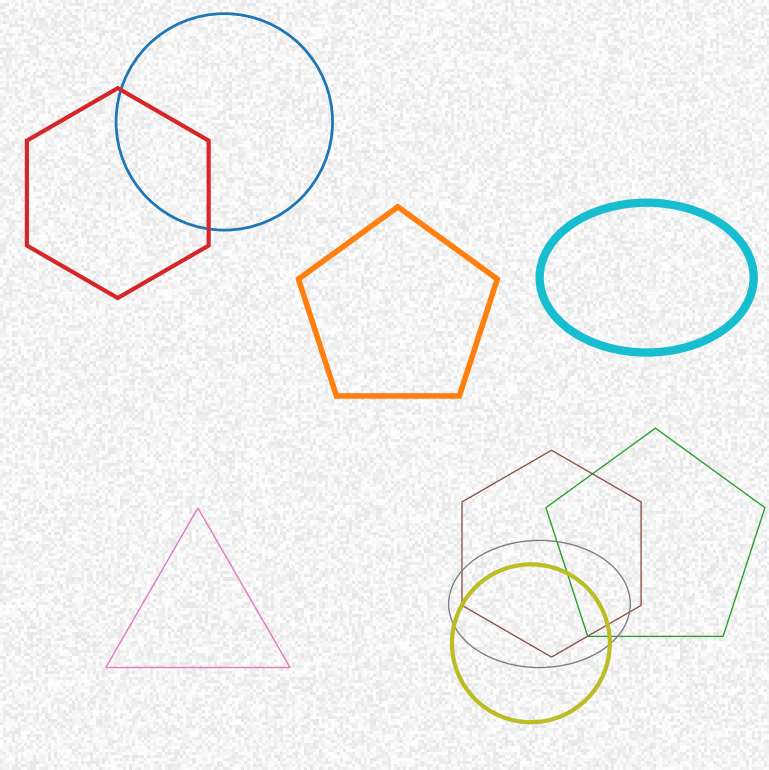[{"shape": "circle", "thickness": 1, "radius": 0.7, "center": [0.291, 0.842]}, {"shape": "pentagon", "thickness": 2, "radius": 0.68, "center": [0.517, 0.596]}, {"shape": "pentagon", "thickness": 0.5, "radius": 0.75, "center": [0.851, 0.294]}, {"shape": "hexagon", "thickness": 1.5, "radius": 0.68, "center": [0.153, 0.749]}, {"shape": "hexagon", "thickness": 0.5, "radius": 0.67, "center": [0.716, 0.281]}, {"shape": "triangle", "thickness": 0.5, "radius": 0.69, "center": [0.257, 0.202]}, {"shape": "oval", "thickness": 0.5, "radius": 0.59, "center": [0.701, 0.216]}, {"shape": "circle", "thickness": 1.5, "radius": 0.51, "center": [0.689, 0.165]}, {"shape": "oval", "thickness": 3, "radius": 0.69, "center": [0.84, 0.639]}]